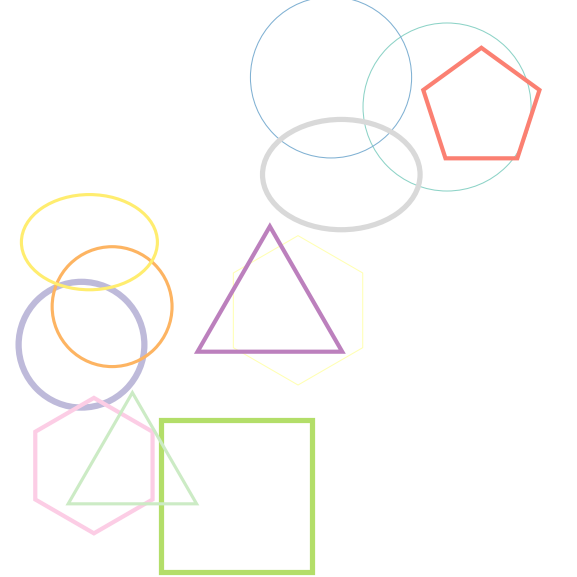[{"shape": "circle", "thickness": 0.5, "radius": 0.73, "center": [0.774, 0.814]}, {"shape": "hexagon", "thickness": 0.5, "radius": 0.65, "center": [0.516, 0.462]}, {"shape": "circle", "thickness": 3, "radius": 0.54, "center": [0.141, 0.402]}, {"shape": "pentagon", "thickness": 2, "radius": 0.53, "center": [0.834, 0.811]}, {"shape": "circle", "thickness": 0.5, "radius": 0.7, "center": [0.573, 0.865]}, {"shape": "circle", "thickness": 1.5, "radius": 0.52, "center": [0.194, 0.468]}, {"shape": "square", "thickness": 2.5, "radius": 0.66, "center": [0.409, 0.14]}, {"shape": "hexagon", "thickness": 2, "radius": 0.59, "center": [0.163, 0.193]}, {"shape": "oval", "thickness": 2.5, "radius": 0.68, "center": [0.591, 0.697]}, {"shape": "triangle", "thickness": 2, "radius": 0.72, "center": [0.467, 0.462]}, {"shape": "triangle", "thickness": 1.5, "radius": 0.64, "center": [0.229, 0.191]}, {"shape": "oval", "thickness": 1.5, "radius": 0.59, "center": [0.155, 0.58]}]